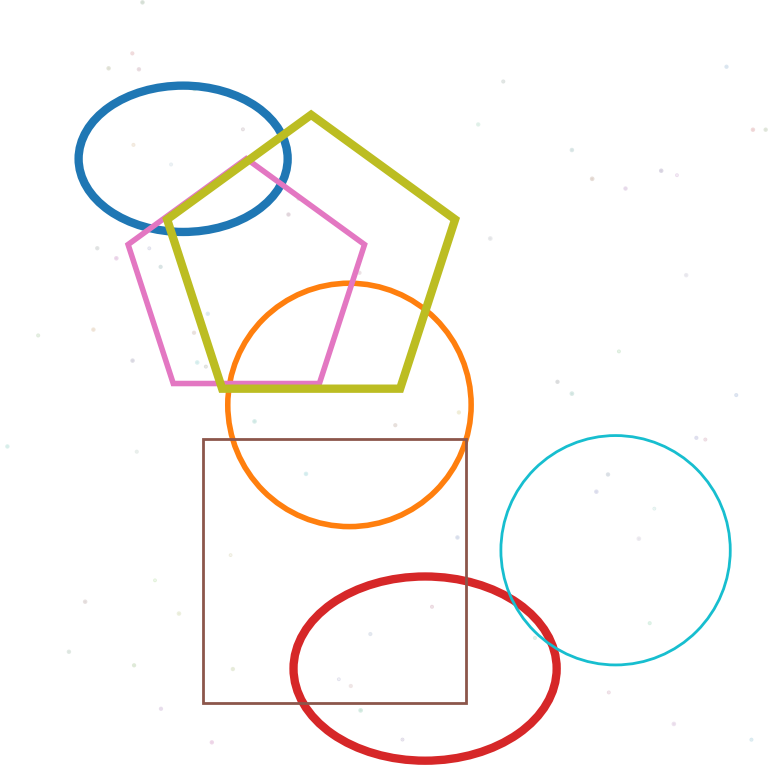[{"shape": "oval", "thickness": 3, "radius": 0.68, "center": [0.238, 0.794]}, {"shape": "circle", "thickness": 2, "radius": 0.79, "center": [0.454, 0.474]}, {"shape": "oval", "thickness": 3, "radius": 0.85, "center": [0.552, 0.132]}, {"shape": "square", "thickness": 1, "radius": 0.85, "center": [0.434, 0.258]}, {"shape": "pentagon", "thickness": 2, "radius": 0.81, "center": [0.32, 0.633]}, {"shape": "pentagon", "thickness": 3, "radius": 0.98, "center": [0.404, 0.654]}, {"shape": "circle", "thickness": 1, "radius": 0.74, "center": [0.799, 0.285]}]